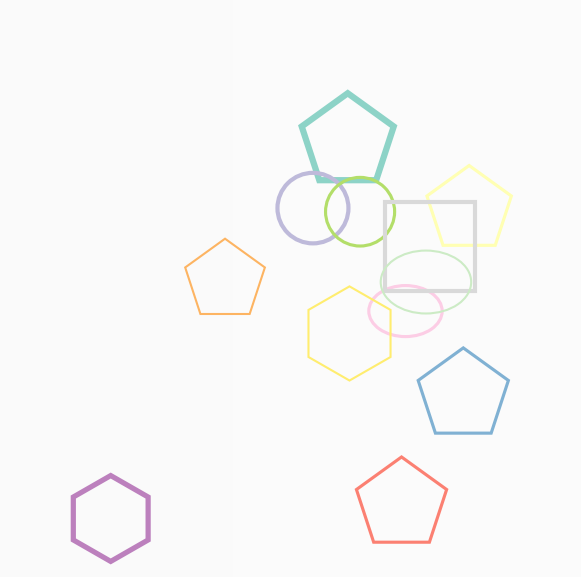[{"shape": "pentagon", "thickness": 3, "radius": 0.42, "center": [0.598, 0.754]}, {"shape": "pentagon", "thickness": 1.5, "radius": 0.38, "center": [0.807, 0.636]}, {"shape": "circle", "thickness": 2, "radius": 0.31, "center": [0.538, 0.639]}, {"shape": "pentagon", "thickness": 1.5, "radius": 0.41, "center": [0.691, 0.126]}, {"shape": "pentagon", "thickness": 1.5, "radius": 0.41, "center": [0.797, 0.315]}, {"shape": "pentagon", "thickness": 1, "radius": 0.36, "center": [0.387, 0.514]}, {"shape": "circle", "thickness": 1.5, "radius": 0.3, "center": [0.62, 0.633]}, {"shape": "oval", "thickness": 1.5, "radius": 0.32, "center": [0.698, 0.46]}, {"shape": "square", "thickness": 2, "radius": 0.39, "center": [0.739, 0.573]}, {"shape": "hexagon", "thickness": 2.5, "radius": 0.37, "center": [0.19, 0.101]}, {"shape": "oval", "thickness": 1, "radius": 0.39, "center": [0.733, 0.511]}, {"shape": "hexagon", "thickness": 1, "radius": 0.41, "center": [0.601, 0.422]}]